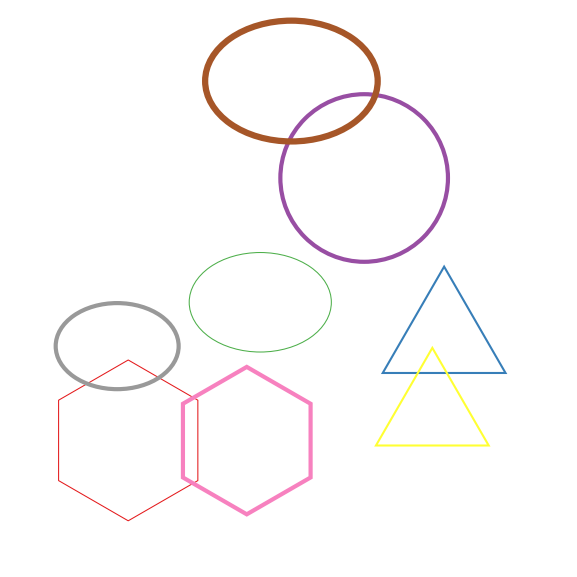[{"shape": "hexagon", "thickness": 0.5, "radius": 0.7, "center": [0.222, 0.237]}, {"shape": "triangle", "thickness": 1, "radius": 0.61, "center": [0.769, 0.415]}, {"shape": "oval", "thickness": 0.5, "radius": 0.62, "center": [0.451, 0.476]}, {"shape": "circle", "thickness": 2, "radius": 0.73, "center": [0.631, 0.691]}, {"shape": "triangle", "thickness": 1, "radius": 0.56, "center": [0.749, 0.284]}, {"shape": "oval", "thickness": 3, "radius": 0.75, "center": [0.505, 0.859]}, {"shape": "hexagon", "thickness": 2, "radius": 0.64, "center": [0.427, 0.236]}, {"shape": "oval", "thickness": 2, "radius": 0.53, "center": [0.203, 0.4]}]